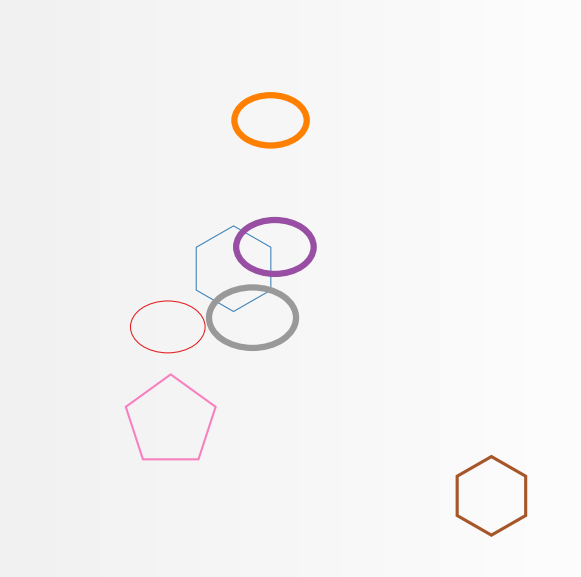[{"shape": "oval", "thickness": 0.5, "radius": 0.32, "center": [0.289, 0.433]}, {"shape": "hexagon", "thickness": 0.5, "radius": 0.37, "center": [0.402, 0.534]}, {"shape": "oval", "thickness": 3, "radius": 0.33, "center": [0.473, 0.571]}, {"shape": "oval", "thickness": 3, "radius": 0.31, "center": [0.466, 0.791]}, {"shape": "hexagon", "thickness": 1.5, "radius": 0.34, "center": [0.845, 0.141]}, {"shape": "pentagon", "thickness": 1, "radius": 0.41, "center": [0.294, 0.27]}, {"shape": "oval", "thickness": 3, "radius": 0.37, "center": [0.434, 0.449]}]